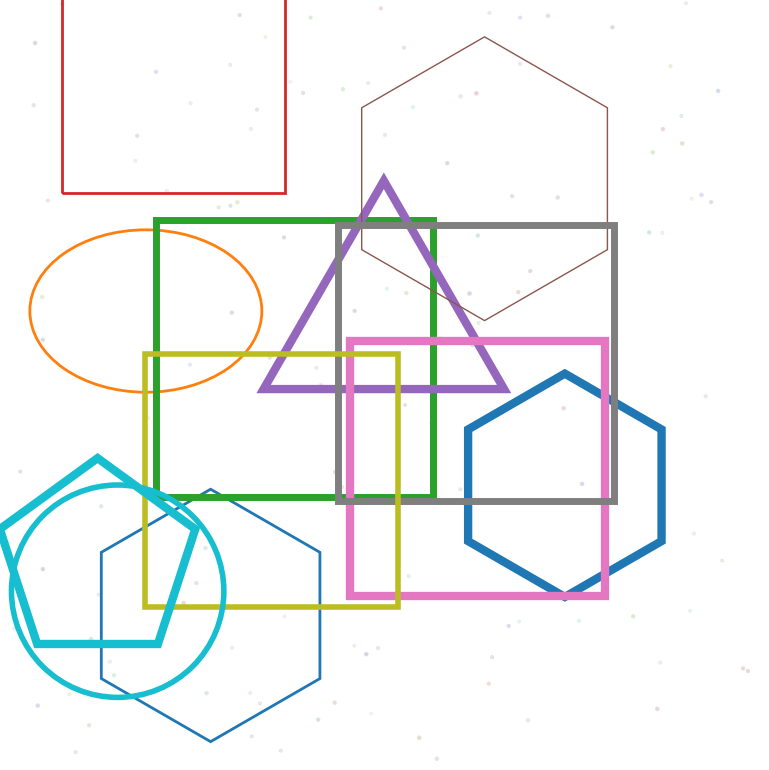[{"shape": "hexagon", "thickness": 3, "radius": 0.73, "center": [0.734, 0.37]}, {"shape": "hexagon", "thickness": 1, "radius": 0.82, "center": [0.274, 0.201]}, {"shape": "oval", "thickness": 1, "radius": 0.75, "center": [0.189, 0.596]}, {"shape": "square", "thickness": 2.5, "radius": 0.9, "center": [0.382, 0.535]}, {"shape": "square", "thickness": 1, "radius": 0.72, "center": [0.226, 0.895]}, {"shape": "triangle", "thickness": 3, "radius": 0.9, "center": [0.498, 0.585]}, {"shape": "hexagon", "thickness": 0.5, "radius": 0.92, "center": [0.629, 0.768]}, {"shape": "square", "thickness": 3, "radius": 0.83, "center": [0.62, 0.391]}, {"shape": "square", "thickness": 2.5, "radius": 0.9, "center": [0.619, 0.529]}, {"shape": "square", "thickness": 2, "radius": 0.82, "center": [0.353, 0.376]}, {"shape": "pentagon", "thickness": 3, "radius": 0.67, "center": [0.127, 0.272]}, {"shape": "circle", "thickness": 2, "radius": 0.69, "center": [0.153, 0.232]}]